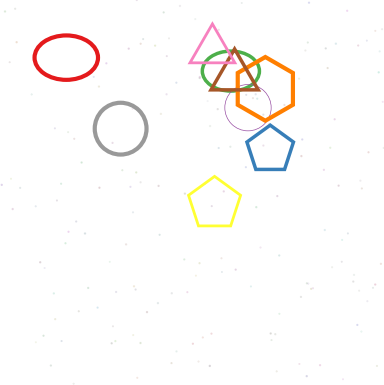[{"shape": "oval", "thickness": 3, "radius": 0.41, "center": [0.172, 0.85]}, {"shape": "pentagon", "thickness": 2.5, "radius": 0.32, "center": [0.702, 0.611]}, {"shape": "oval", "thickness": 2.5, "radius": 0.37, "center": [0.6, 0.815]}, {"shape": "circle", "thickness": 0.5, "radius": 0.3, "center": [0.644, 0.72]}, {"shape": "hexagon", "thickness": 3, "radius": 0.41, "center": [0.689, 0.769]}, {"shape": "pentagon", "thickness": 2, "radius": 0.36, "center": [0.557, 0.471]}, {"shape": "triangle", "thickness": 2.5, "radius": 0.35, "center": [0.609, 0.802]}, {"shape": "triangle", "thickness": 2, "radius": 0.34, "center": [0.552, 0.87]}, {"shape": "circle", "thickness": 3, "radius": 0.34, "center": [0.313, 0.666]}]